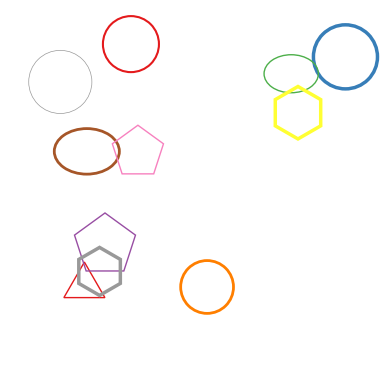[{"shape": "triangle", "thickness": 1, "radius": 0.31, "center": [0.219, 0.258]}, {"shape": "circle", "thickness": 1.5, "radius": 0.36, "center": [0.34, 0.885]}, {"shape": "circle", "thickness": 2.5, "radius": 0.42, "center": [0.897, 0.852]}, {"shape": "oval", "thickness": 1, "radius": 0.35, "center": [0.756, 0.808]}, {"shape": "pentagon", "thickness": 1, "radius": 0.42, "center": [0.273, 0.364]}, {"shape": "circle", "thickness": 2, "radius": 0.34, "center": [0.538, 0.255]}, {"shape": "hexagon", "thickness": 2.5, "radius": 0.34, "center": [0.774, 0.707]}, {"shape": "oval", "thickness": 2, "radius": 0.42, "center": [0.226, 0.607]}, {"shape": "pentagon", "thickness": 1, "radius": 0.35, "center": [0.358, 0.605]}, {"shape": "circle", "thickness": 0.5, "radius": 0.41, "center": [0.157, 0.787]}, {"shape": "hexagon", "thickness": 2.5, "radius": 0.31, "center": [0.259, 0.295]}]